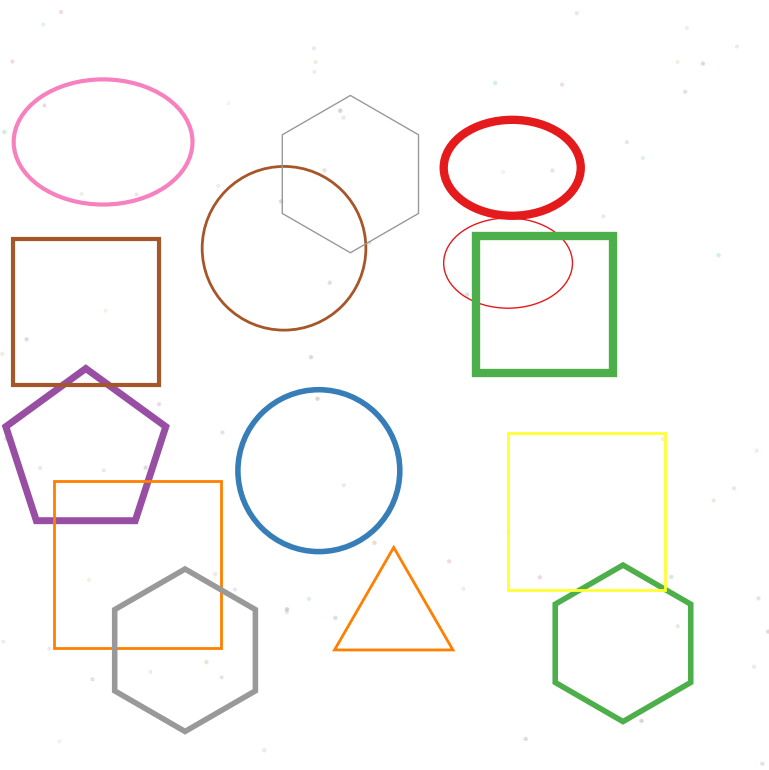[{"shape": "oval", "thickness": 0.5, "radius": 0.42, "center": [0.66, 0.658]}, {"shape": "oval", "thickness": 3, "radius": 0.44, "center": [0.665, 0.782]}, {"shape": "circle", "thickness": 2, "radius": 0.53, "center": [0.414, 0.389]}, {"shape": "square", "thickness": 3, "radius": 0.45, "center": [0.707, 0.604]}, {"shape": "hexagon", "thickness": 2, "radius": 0.51, "center": [0.809, 0.165]}, {"shape": "pentagon", "thickness": 2.5, "radius": 0.55, "center": [0.111, 0.412]}, {"shape": "triangle", "thickness": 1, "radius": 0.44, "center": [0.511, 0.2]}, {"shape": "square", "thickness": 1, "radius": 0.54, "center": [0.179, 0.267]}, {"shape": "square", "thickness": 1, "radius": 0.51, "center": [0.762, 0.335]}, {"shape": "square", "thickness": 1.5, "radius": 0.48, "center": [0.112, 0.595]}, {"shape": "circle", "thickness": 1, "radius": 0.53, "center": [0.369, 0.678]}, {"shape": "oval", "thickness": 1.5, "radius": 0.58, "center": [0.134, 0.816]}, {"shape": "hexagon", "thickness": 2, "radius": 0.53, "center": [0.24, 0.156]}, {"shape": "hexagon", "thickness": 0.5, "radius": 0.51, "center": [0.455, 0.774]}]